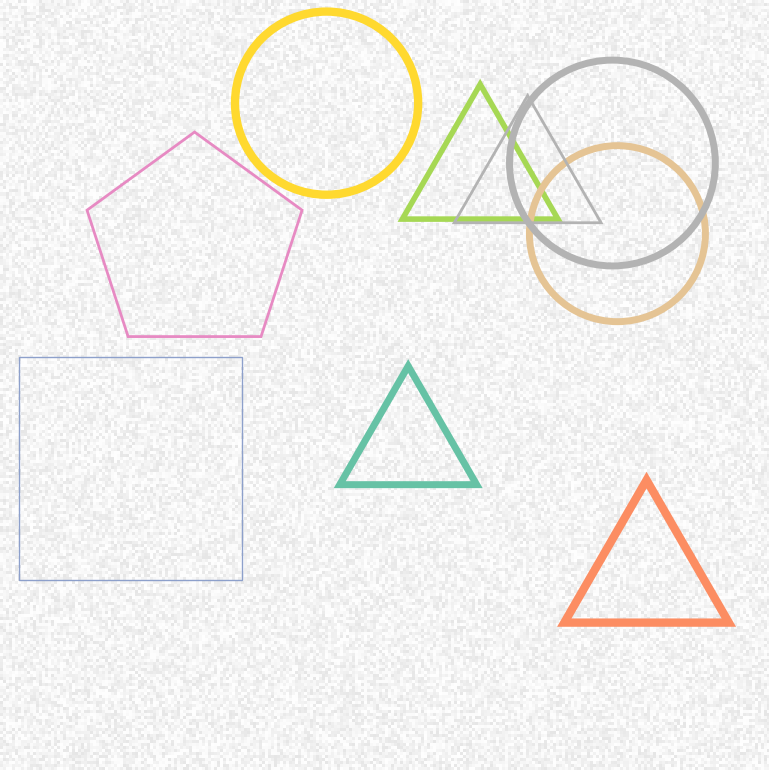[{"shape": "triangle", "thickness": 2.5, "radius": 0.51, "center": [0.53, 0.422]}, {"shape": "triangle", "thickness": 3, "radius": 0.62, "center": [0.84, 0.253]}, {"shape": "square", "thickness": 0.5, "radius": 0.72, "center": [0.17, 0.392]}, {"shape": "pentagon", "thickness": 1, "radius": 0.73, "center": [0.253, 0.682]}, {"shape": "triangle", "thickness": 2, "radius": 0.58, "center": [0.624, 0.774]}, {"shape": "circle", "thickness": 3, "radius": 0.59, "center": [0.424, 0.866]}, {"shape": "circle", "thickness": 2.5, "radius": 0.57, "center": [0.802, 0.697]}, {"shape": "circle", "thickness": 2.5, "radius": 0.67, "center": [0.795, 0.788]}, {"shape": "triangle", "thickness": 1, "radius": 0.55, "center": [0.685, 0.766]}]